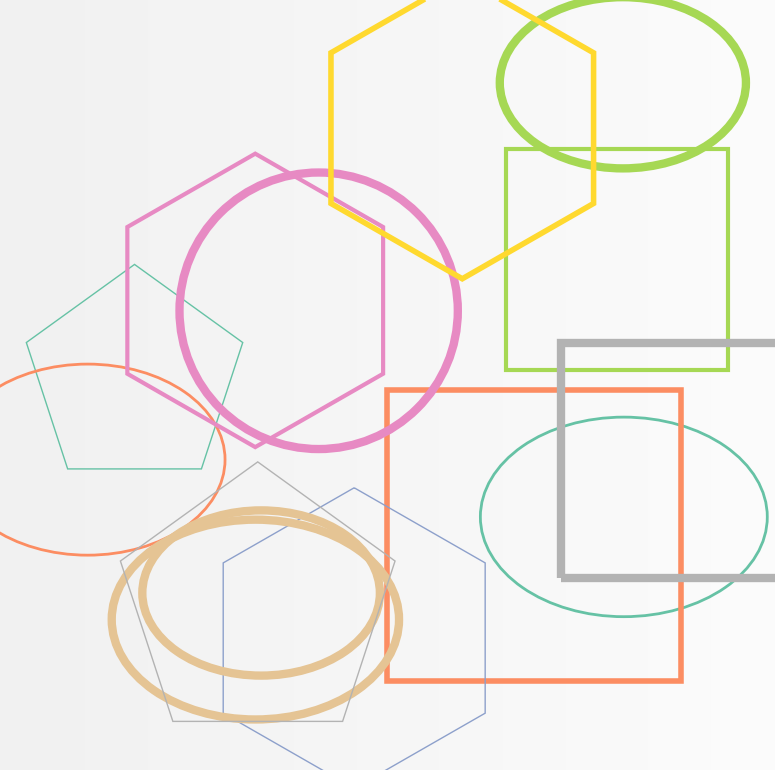[{"shape": "oval", "thickness": 1, "radius": 0.93, "center": [0.805, 0.329]}, {"shape": "pentagon", "thickness": 0.5, "radius": 0.73, "center": [0.174, 0.51]}, {"shape": "square", "thickness": 2, "radius": 0.95, "center": [0.689, 0.304]}, {"shape": "oval", "thickness": 1, "radius": 0.89, "center": [0.113, 0.403]}, {"shape": "hexagon", "thickness": 0.5, "radius": 0.98, "center": [0.457, 0.171]}, {"shape": "circle", "thickness": 3, "radius": 0.9, "center": [0.411, 0.596]}, {"shape": "hexagon", "thickness": 1.5, "radius": 0.95, "center": [0.329, 0.61]}, {"shape": "oval", "thickness": 3, "radius": 0.79, "center": [0.804, 0.892]}, {"shape": "square", "thickness": 1.5, "radius": 0.72, "center": [0.796, 0.663]}, {"shape": "hexagon", "thickness": 2, "radius": 0.98, "center": [0.596, 0.834]}, {"shape": "oval", "thickness": 3, "radius": 0.77, "center": [0.337, 0.23]}, {"shape": "oval", "thickness": 3, "radius": 0.93, "center": [0.33, 0.195]}, {"shape": "pentagon", "thickness": 0.5, "radius": 0.93, "center": [0.333, 0.214]}, {"shape": "square", "thickness": 3, "radius": 0.76, "center": [0.876, 0.402]}]